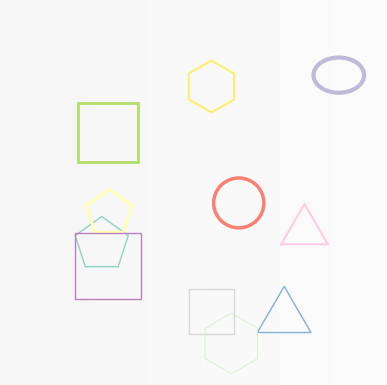[{"shape": "pentagon", "thickness": 1, "radius": 0.36, "center": [0.262, 0.366]}, {"shape": "pentagon", "thickness": 2, "radius": 0.31, "center": [0.282, 0.447]}, {"shape": "oval", "thickness": 3, "radius": 0.33, "center": [0.874, 0.805]}, {"shape": "circle", "thickness": 2.5, "radius": 0.32, "center": [0.616, 0.473]}, {"shape": "triangle", "thickness": 1, "radius": 0.4, "center": [0.733, 0.176]}, {"shape": "square", "thickness": 2, "radius": 0.39, "center": [0.279, 0.655]}, {"shape": "triangle", "thickness": 1.5, "radius": 0.35, "center": [0.786, 0.4]}, {"shape": "square", "thickness": 1, "radius": 0.29, "center": [0.546, 0.191]}, {"shape": "square", "thickness": 1, "radius": 0.42, "center": [0.278, 0.309]}, {"shape": "hexagon", "thickness": 0.5, "radius": 0.39, "center": [0.597, 0.108]}, {"shape": "hexagon", "thickness": 1.5, "radius": 0.34, "center": [0.546, 0.775]}]